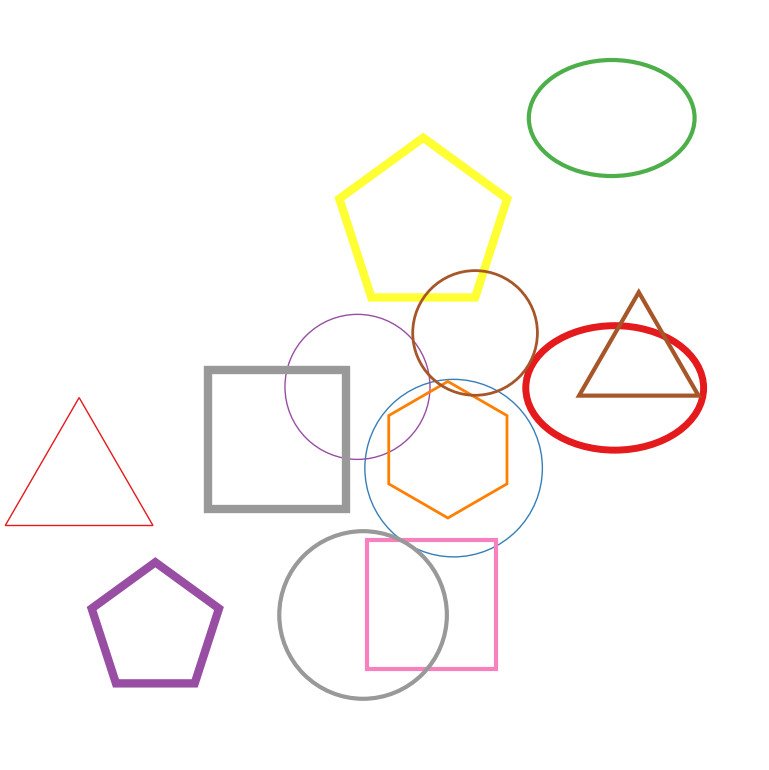[{"shape": "triangle", "thickness": 0.5, "radius": 0.55, "center": [0.103, 0.373]}, {"shape": "oval", "thickness": 2.5, "radius": 0.58, "center": [0.798, 0.496]}, {"shape": "circle", "thickness": 0.5, "radius": 0.58, "center": [0.589, 0.392]}, {"shape": "oval", "thickness": 1.5, "radius": 0.54, "center": [0.794, 0.847]}, {"shape": "circle", "thickness": 0.5, "radius": 0.47, "center": [0.464, 0.498]}, {"shape": "pentagon", "thickness": 3, "radius": 0.43, "center": [0.202, 0.183]}, {"shape": "hexagon", "thickness": 1, "radius": 0.44, "center": [0.582, 0.416]}, {"shape": "pentagon", "thickness": 3, "radius": 0.57, "center": [0.55, 0.706]}, {"shape": "circle", "thickness": 1, "radius": 0.4, "center": [0.617, 0.568]}, {"shape": "triangle", "thickness": 1.5, "radius": 0.45, "center": [0.83, 0.531]}, {"shape": "square", "thickness": 1.5, "radius": 0.42, "center": [0.561, 0.215]}, {"shape": "square", "thickness": 3, "radius": 0.45, "center": [0.36, 0.429]}, {"shape": "circle", "thickness": 1.5, "radius": 0.54, "center": [0.472, 0.201]}]